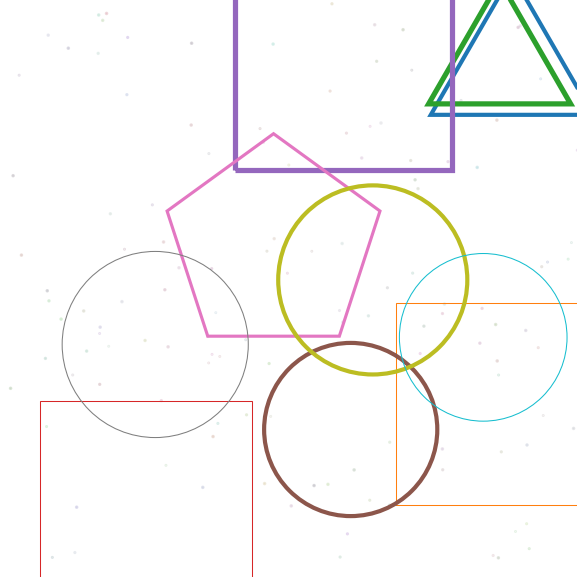[{"shape": "triangle", "thickness": 2, "radius": 0.81, "center": [0.886, 0.881]}, {"shape": "square", "thickness": 0.5, "radius": 0.87, "center": [0.86, 0.3]}, {"shape": "triangle", "thickness": 2.5, "radius": 0.71, "center": [0.865, 0.89]}, {"shape": "square", "thickness": 0.5, "radius": 0.91, "center": [0.253, 0.123]}, {"shape": "square", "thickness": 2.5, "radius": 0.94, "center": [0.595, 0.892]}, {"shape": "circle", "thickness": 2, "radius": 0.75, "center": [0.607, 0.255]}, {"shape": "pentagon", "thickness": 1.5, "radius": 0.97, "center": [0.474, 0.574]}, {"shape": "circle", "thickness": 0.5, "radius": 0.81, "center": [0.269, 0.403]}, {"shape": "circle", "thickness": 2, "radius": 0.82, "center": [0.645, 0.514]}, {"shape": "circle", "thickness": 0.5, "radius": 0.73, "center": [0.837, 0.415]}]